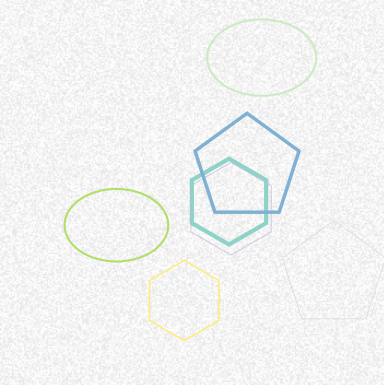[{"shape": "hexagon", "thickness": 3, "radius": 0.56, "center": [0.595, 0.476]}, {"shape": "hexagon", "thickness": 0.5, "radius": 0.6, "center": [0.6, 0.458]}, {"shape": "pentagon", "thickness": 2.5, "radius": 0.71, "center": [0.642, 0.564]}, {"shape": "oval", "thickness": 1.5, "radius": 0.67, "center": [0.302, 0.415]}, {"shape": "pentagon", "thickness": 0.5, "radius": 0.71, "center": [0.867, 0.286]}, {"shape": "oval", "thickness": 1.5, "radius": 0.71, "center": [0.68, 0.85]}, {"shape": "hexagon", "thickness": 1, "radius": 0.52, "center": [0.479, 0.219]}]